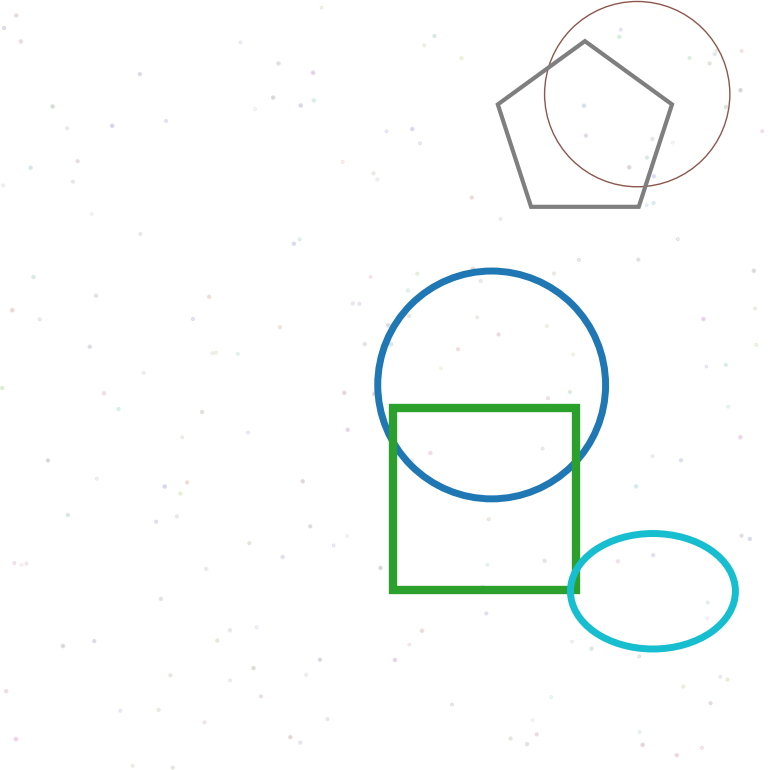[{"shape": "circle", "thickness": 2.5, "radius": 0.74, "center": [0.639, 0.5]}, {"shape": "square", "thickness": 3, "radius": 0.59, "center": [0.629, 0.352]}, {"shape": "circle", "thickness": 0.5, "radius": 0.6, "center": [0.828, 0.878]}, {"shape": "pentagon", "thickness": 1.5, "radius": 0.59, "center": [0.76, 0.828]}, {"shape": "oval", "thickness": 2.5, "radius": 0.54, "center": [0.848, 0.232]}]